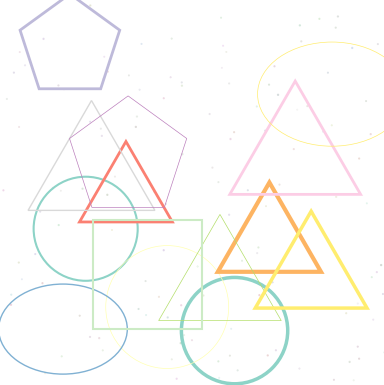[{"shape": "circle", "thickness": 1.5, "radius": 0.68, "center": [0.222, 0.406]}, {"shape": "circle", "thickness": 2.5, "radius": 0.69, "center": [0.609, 0.141]}, {"shape": "circle", "thickness": 0.5, "radius": 0.8, "center": [0.434, 0.202]}, {"shape": "pentagon", "thickness": 2, "radius": 0.68, "center": [0.182, 0.88]}, {"shape": "triangle", "thickness": 2, "radius": 0.7, "center": [0.327, 0.493]}, {"shape": "oval", "thickness": 1, "radius": 0.84, "center": [0.164, 0.145]}, {"shape": "triangle", "thickness": 3, "radius": 0.77, "center": [0.7, 0.371]}, {"shape": "triangle", "thickness": 0.5, "radius": 0.92, "center": [0.571, 0.259]}, {"shape": "triangle", "thickness": 2, "radius": 0.98, "center": [0.767, 0.593]}, {"shape": "triangle", "thickness": 1, "radius": 0.95, "center": [0.238, 0.549]}, {"shape": "pentagon", "thickness": 0.5, "radius": 0.8, "center": [0.333, 0.591]}, {"shape": "square", "thickness": 1.5, "radius": 0.71, "center": [0.383, 0.287]}, {"shape": "triangle", "thickness": 2.5, "radius": 0.84, "center": [0.808, 0.284]}, {"shape": "oval", "thickness": 0.5, "radius": 0.97, "center": [0.862, 0.756]}]